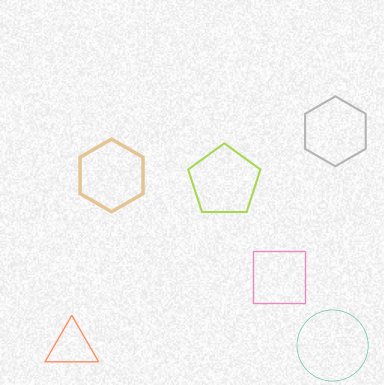[{"shape": "circle", "thickness": 0.5, "radius": 0.46, "center": [0.864, 0.103]}, {"shape": "triangle", "thickness": 1, "radius": 0.4, "center": [0.187, 0.1]}, {"shape": "square", "thickness": 1, "radius": 0.34, "center": [0.725, 0.281]}, {"shape": "pentagon", "thickness": 1.5, "radius": 0.49, "center": [0.583, 0.529]}, {"shape": "hexagon", "thickness": 2.5, "radius": 0.47, "center": [0.29, 0.544]}, {"shape": "hexagon", "thickness": 1.5, "radius": 0.45, "center": [0.871, 0.659]}]